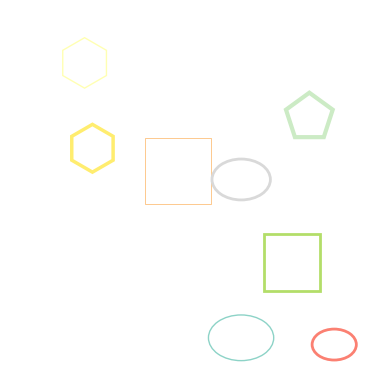[{"shape": "oval", "thickness": 1, "radius": 0.42, "center": [0.626, 0.123]}, {"shape": "hexagon", "thickness": 1, "radius": 0.33, "center": [0.22, 0.837]}, {"shape": "oval", "thickness": 2, "radius": 0.29, "center": [0.868, 0.105]}, {"shape": "square", "thickness": 0.5, "radius": 0.43, "center": [0.463, 0.555]}, {"shape": "square", "thickness": 2, "radius": 0.37, "center": [0.758, 0.318]}, {"shape": "oval", "thickness": 2, "radius": 0.38, "center": [0.626, 0.534]}, {"shape": "pentagon", "thickness": 3, "radius": 0.32, "center": [0.804, 0.695]}, {"shape": "hexagon", "thickness": 2.5, "radius": 0.31, "center": [0.24, 0.615]}]